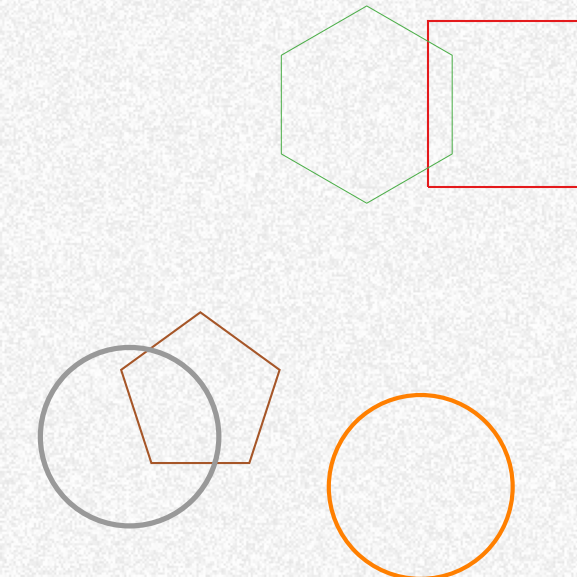[{"shape": "square", "thickness": 1, "radius": 0.72, "center": [0.884, 0.819]}, {"shape": "hexagon", "thickness": 0.5, "radius": 0.85, "center": [0.635, 0.818]}, {"shape": "circle", "thickness": 2, "radius": 0.8, "center": [0.729, 0.156]}, {"shape": "pentagon", "thickness": 1, "radius": 0.72, "center": [0.347, 0.314]}, {"shape": "circle", "thickness": 2.5, "radius": 0.77, "center": [0.224, 0.243]}]